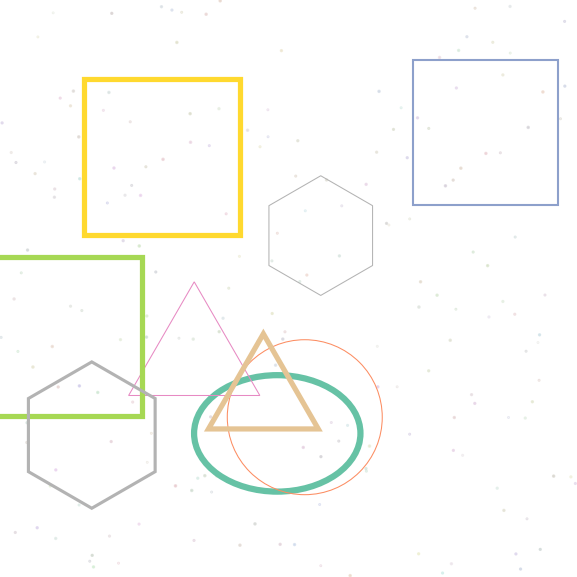[{"shape": "oval", "thickness": 3, "radius": 0.72, "center": [0.48, 0.249]}, {"shape": "circle", "thickness": 0.5, "radius": 0.67, "center": [0.528, 0.277]}, {"shape": "square", "thickness": 1, "radius": 0.63, "center": [0.841, 0.769]}, {"shape": "triangle", "thickness": 0.5, "radius": 0.66, "center": [0.336, 0.38]}, {"shape": "square", "thickness": 2.5, "radius": 0.69, "center": [0.109, 0.416]}, {"shape": "square", "thickness": 2.5, "radius": 0.67, "center": [0.281, 0.728]}, {"shape": "triangle", "thickness": 2.5, "radius": 0.55, "center": [0.456, 0.311]}, {"shape": "hexagon", "thickness": 1.5, "radius": 0.63, "center": [0.159, 0.246]}, {"shape": "hexagon", "thickness": 0.5, "radius": 0.52, "center": [0.555, 0.591]}]